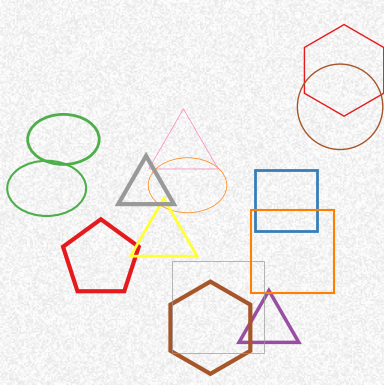[{"shape": "hexagon", "thickness": 1, "radius": 0.59, "center": [0.894, 0.817]}, {"shape": "pentagon", "thickness": 3, "radius": 0.52, "center": [0.262, 0.327]}, {"shape": "square", "thickness": 2, "radius": 0.4, "center": [0.743, 0.479]}, {"shape": "oval", "thickness": 2, "radius": 0.46, "center": [0.165, 0.638]}, {"shape": "oval", "thickness": 1.5, "radius": 0.51, "center": [0.121, 0.511]}, {"shape": "triangle", "thickness": 2.5, "radius": 0.45, "center": [0.699, 0.156]}, {"shape": "oval", "thickness": 0.5, "radius": 0.51, "center": [0.487, 0.519]}, {"shape": "square", "thickness": 1.5, "radius": 0.54, "center": [0.76, 0.348]}, {"shape": "triangle", "thickness": 2, "radius": 0.5, "center": [0.425, 0.385]}, {"shape": "circle", "thickness": 1, "radius": 0.55, "center": [0.883, 0.723]}, {"shape": "hexagon", "thickness": 3, "radius": 0.6, "center": [0.546, 0.149]}, {"shape": "triangle", "thickness": 0.5, "radius": 0.52, "center": [0.476, 0.613]}, {"shape": "square", "thickness": 0.5, "radius": 0.6, "center": [0.567, 0.202]}, {"shape": "triangle", "thickness": 3, "radius": 0.42, "center": [0.379, 0.512]}]